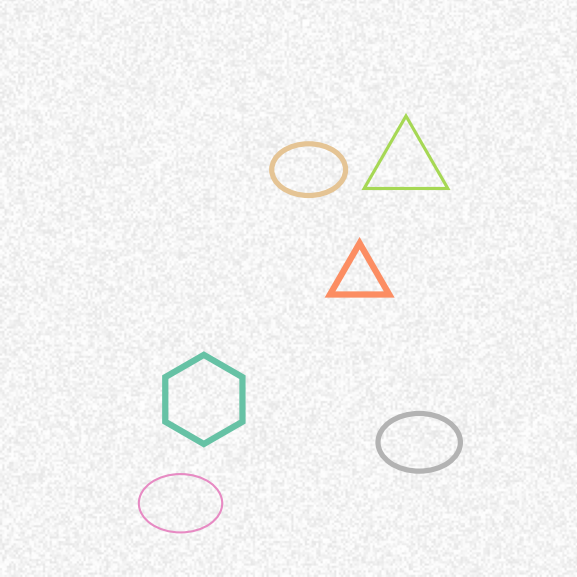[{"shape": "hexagon", "thickness": 3, "radius": 0.39, "center": [0.353, 0.307]}, {"shape": "triangle", "thickness": 3, "radius": 0.3, "center": [0.623, 0.519]}, {"shape": "oval", "thickness": 1, "radius": 0.36, "center": [0.313, 0.128]}, {"shape": "triangle", "thickness": 1.5, "radius": 0.42, "center": [0.703, 0.715]}, {"shape": "oval", "thickness": 2.5, "radius": 0.32, "center": [0.534, 0.705]}, {"shape": "oval", "thickness": 2.5, "radius": 0.36, "center": [0.726, 0.233]}]